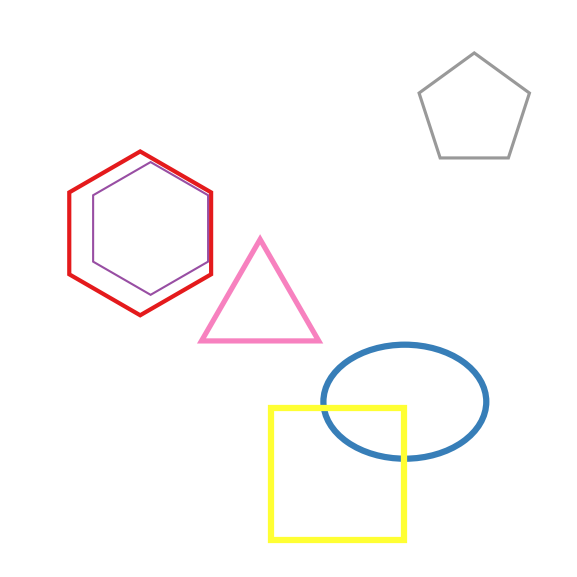[{"shape": "hexagon", "thickness": 2, "radius": 0.71, "center": [0.243, 0.595]}, {"shape": "oval", "thickness": 3, "radius": 0.71, "center": [0.701, 0.304]}, {"shape": "hexagon", "thickness": 1, "radius": 0.57, "center": [0.261, 0.604]}, {"shape": "square", "thickness": 3, "radius": 0.57, "center": [0.584, 0.178]}, {"shape": "triangle", "thickness": 2.5, "radius": 0.59, "center": [0.45, 0.467]}, {"shape": "pentagon", "thickness": 1.5, "radius": 0.5, "center": [0.821, 0.807]}]